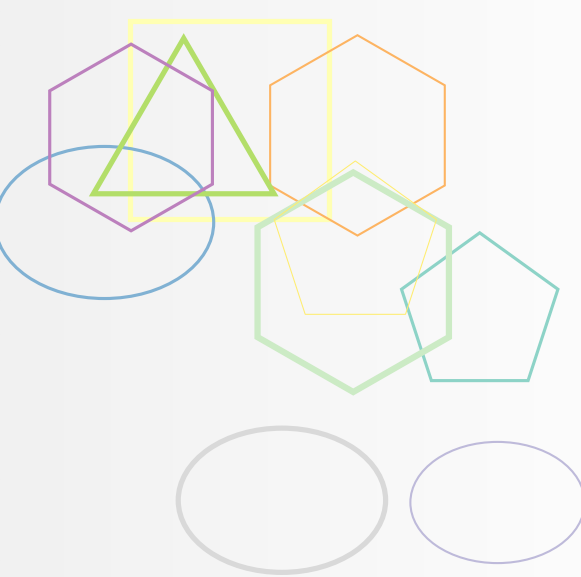[{"shape": "pentagon", "thickness": 1.5, "radius": 0.71, "center": [0.825, 0.455]}, {"shape": "square", "thickness": 2.5, "radius": 0.86, "center": [0.394, 0.791]}, {"shape": "oval", "thickness": 1, "radius": 0.75, "center": [0.856, 0.129]}, {"shape": "oval", "thickness": 1.5, "radius": 0.94, "center": [0.18, 0.614]}, {"shape": "hexagon", "thickness": 1, "radius": 0.87, "center": [0.615, 0.765]}, {"shape": "triangle", "thickness": 2.5, "radius": 0.9, "center": [0.316, 0.753]}, {"shape": "oval", "thickness": 2.5, "radius": 0.89, "center": [0.485, 0.133]}, {"shape": "hexagon", "thickness": 1.5, "radius": 0.81, "center": [0.226, 0.761]}, {"shape": "hexagon", "thickness": 3, "radius": 0.95, "center": [0.608, 0.51]}, {"shape": "pentagon", "thickness": 0.5, "radius": 0.73, "center": [0.611, 0.574]}]